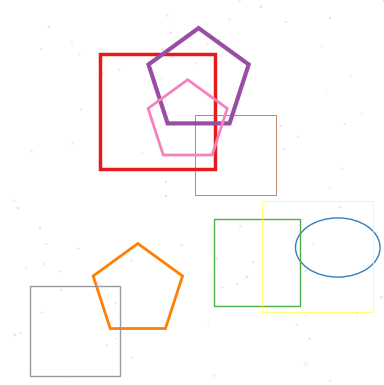[{"shape": "square", "thickness": 2.5, "radius": 0.75, "center": [0.409, 0.711]}, {"shape": "oval", "thickness": 1, "radius": 0.55, "center": [0.877, 0.357]}, {"shape": "square", "thickness": 1, "radius": 0.56, "center": [0.668, 0.318]}, {"shape": "pentagon", "thickness": 3, "radius": 0.68, "center": [0.516, 0.79]}, {"shape": "pentagon", "thickness": 2, "radius": 0.61, "center": [0.358, 0.245]}, {"shape": "square", "thickness": 0.5, "radius": 0.72, "center": [0.824, 0.335]}, {"shape": "square", "thickness": 0.5, "radius": 0.52, "center": [0.612, 0.597]}, {"shape": "pentagon", "thickness": 2, "radius": 0.54, "center": [0.487, 0.685]}, {"shape": "square", "thickness": 1, "radius": 0.59, "center": [0.195, 0.14]}]